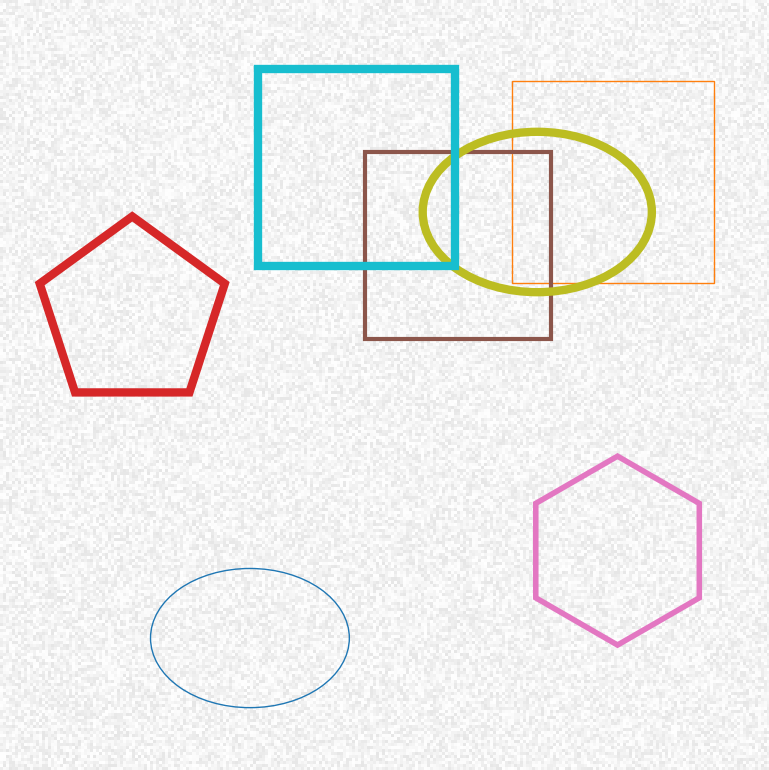[{"shape": "oval", "thickness": 0.5, "radius": 0.65, "center": [0.325, 0.171]}, {"shape": "square", "thickness": 0.5, "radius": 0.66, "center": [0.796, 0.764]}, {"shape": "pentagon", "thickness": 3, "radius": 0.63, "center": [0.172, 0.593]}, {"shape": "square", "thickness": 1.5, "radius": 0.6, "center": [0.595, 0.681]}, {"shape": "hexagon", "thickness": 2, "radius": 0.61, "center": [0.802, 0.285]}, {"shape": "oval", "thickness": 3, "radius": 0.74, "center": [0.698, 0.725]}, {"shape": "square", "thickness": 3, "radius": 0.64, "center": [0.463, 0.782]}]